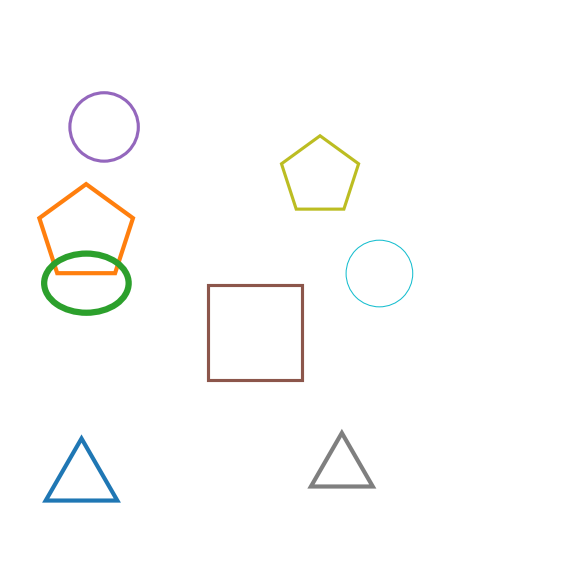[{"shape": "triangle", "thickness": 2, "radius": 0.36, "center": [0.141, 0.168]}, {"shape": "pentagon", "thickness": 2, "radius": 0.43, "center": [0.149, 0.595]}, {"shape": "oval", "thickness": 3, "radius": 0.37, "center": [0.15, 0.509]}, {"shape": "circle", "thickness": 1.5, "radius": 0.3, "center": [0.18, 0.779]}, {"shape": "square", "thickness": 1.5, "radius": 0.41, "center": [0.442, 0.423]}, {"shape": "triangle", "thickness": 2, "radius": 0.31, "center": [0.592, 0.188]}, {"shape": "pentagon", "thickness": 1.5, "radius": 0.35, "center": [0.554, 0.694]}, {"shape": "circle", "thickness": 0.5, "radius": 0.29, "center": [0.657, 0.526]}]